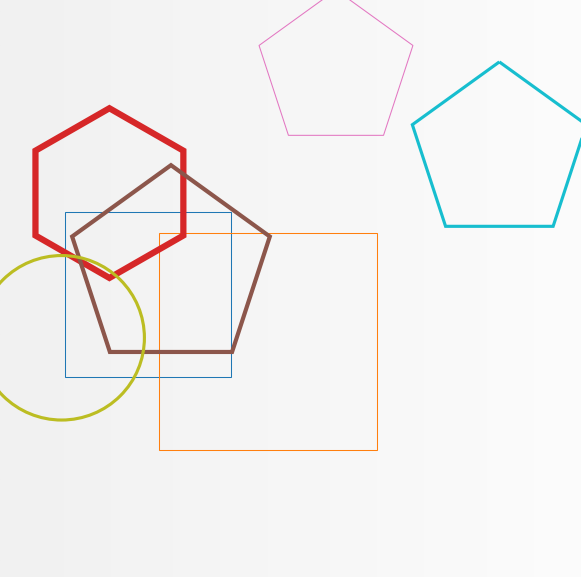[{"shape": "square", "thickness": 0.5, "radius": 0.71, "center": [0.255, 0.489]}, {"shape": "square", "thickness": 0.5, "radius": 0.94, "center": [0.461, 0.407]}, {"shape": "hexagon", "thickness": 3, "radius": 0.73, "center": [0.188, 0.665]}, {"shape": "pentagon", "thickness": 2, "radius": 0.89, "center": [0.294, 0.534]}, {"shape": "pentagon", "thickness": 0.5, "radius": 0.7, "center": [0.578, 0.877]}, {"shape": "circle", "thickness": 1.5, "radius": 0.71, "center": [0.106, 0.414]}, {"shape": "pentagon", "thickness": 1.5, "radius": 0.79, "center": [0.859, 0.735]}]